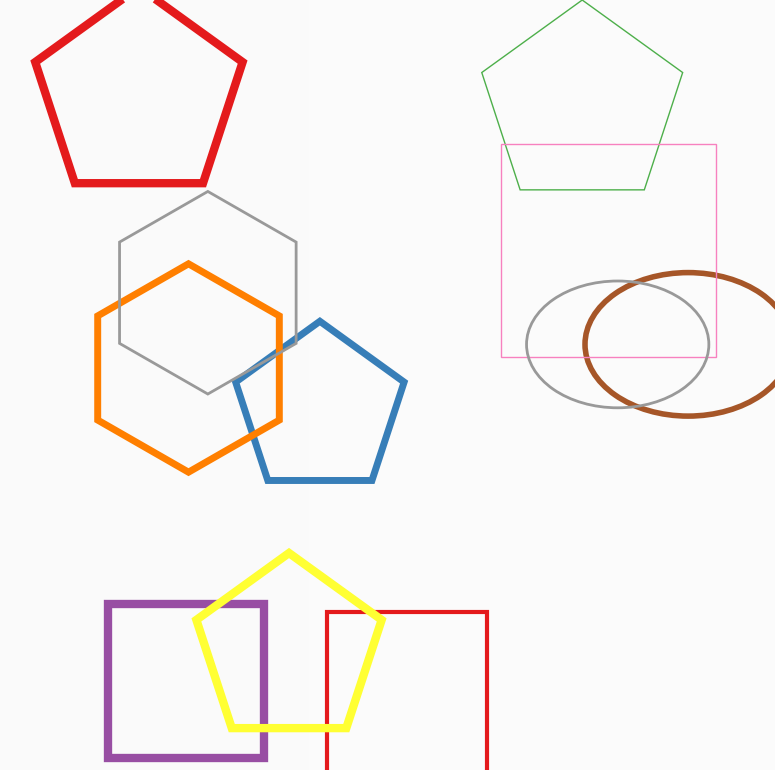[{"shape": "pentagon", "thickness": 3, "radius": 0.7, "center": [0.179, 0.876]}, {"shape": "square", "thickness": 1.5, "radius": 0.52, "center": [0.525, 0.102]}, {"shape": "pentagon", "thickness": 2.5, "radius": 0.57, "center": [0.413, 0.468]}, {"shape": "pentagon", "thickness": 0.5, "radius": 0.68, "center": [0.751, 0.864]}, {"shape": "square", "thickness": 3, "radius": 0.5, "center": [0.24, 0.116]}, {"shape": "hexagon", "thickness": 2.5, "radius": 0.68, "center": [0.243, 0.522]}, {"shape": "pentagon", "thickness": 3, "radius": 0.63, "center": [0.373, 0.156]}, {"shape": "oval", "thickness": 2, "radius": 0.67, "center": [0.888, 0.553]}, {"shape": "square", "thickness": 0.5, "radius": 0.69, "center": [0.785, 0.675]}, {"shape": "oval", "thickness": 1, "radius": 0.59, "center": [0.797, 0.553]}, {"shape": "hexagon", "thickness": 1, "radius": 0.66, "center": [0.268, 0.62]}]